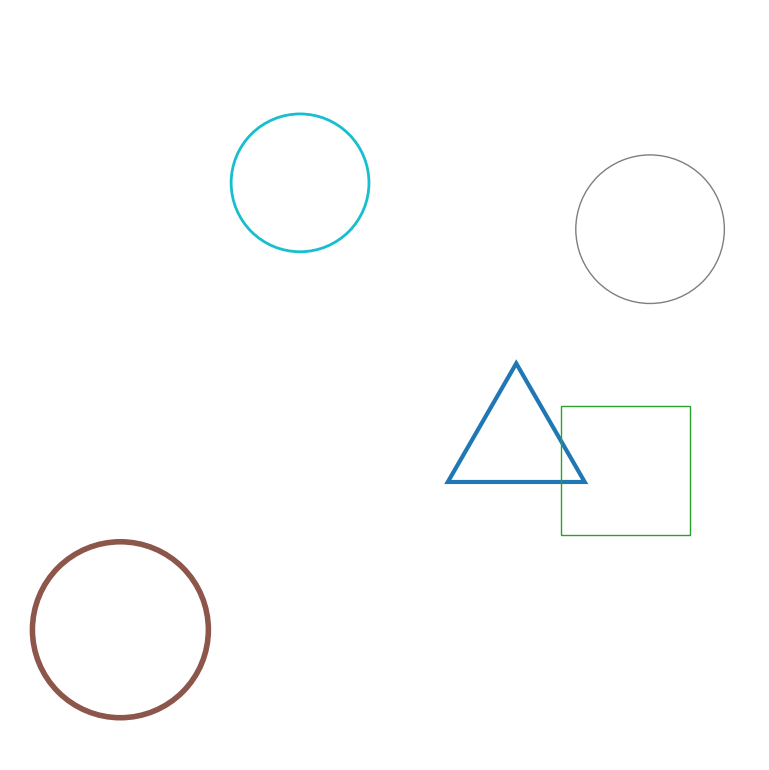[{"shape": "triangle", "thickness": 1.5, "radius": 0.51, "center": [0.67, 0.425]}, {"shape": "square", "thickness": 0.5, "radius": 0.42, "center": [0.813, 0.389]}, {"shape": "circle", "thickness": 2, "radius": 0.57, "center": [0.156, 0.182]}, {"shape": "circle", "thickness": 0.5, "radius": 0.48, "center": [0.844, 0.702]}, {"shape": "circle", "thickness": 1, "radius": 0.45, "center": [0.39, 0.763]}]